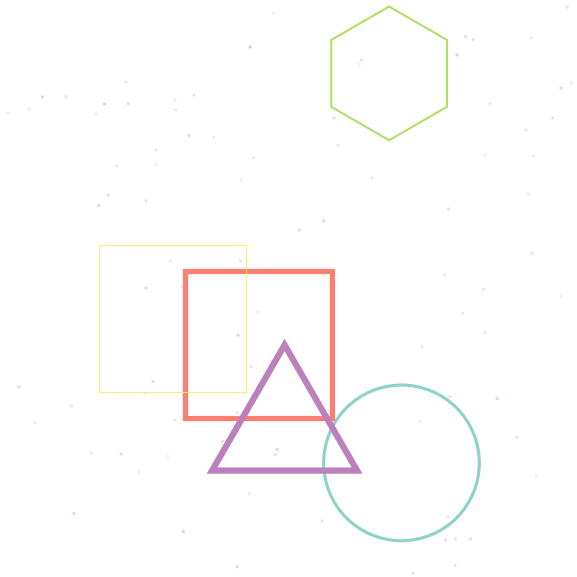[{"shape": "circle", "thickness": 1.5, "radius": 0.67, "center": [0.695, 0.198]}, {"shape": "square", "thickness": 2.5, "radius": 0.64, "center": [0.447, 0.402]}, {"shape": "hexagon", "thickness": 1, "radius": 0.58, "center": [0.674, 0.872]}, {"shape": "triangle", "thickness": 3, "radius": 0.73, "center": [0.493, 0.257]}, {"shape": "square", "thickness": 0.5, "radius": 0.63, "center": [0.299, 0.447]}]